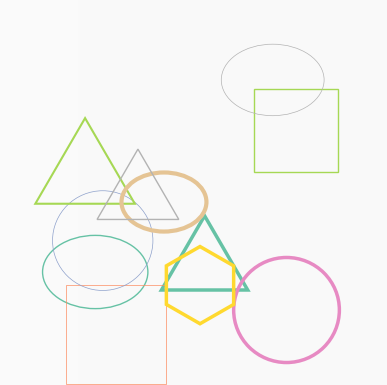[{"shape": "triangle", "thickness": 2.5, "radius": 0.64, "center": [0.528, 0.311]}, {"shape": "oval", "thickness": 1, "radius": 0.68, "center": [0.246, 0.293]}, {"shape": "square", "thickness": 0.5, "radius": 0.64, "center": [0.298, 0.13]}, {"shape": "circle", "thickness": 0.5, "radius": 0.65, "center": [0.265, 0.375]}, {"shape": "circle", "thickness": 2.5, "radius": 0.68, "center": [0.739, 0.195]}, {"shape": "triangle", "thickness": 1.5, "radius": 0.74, "center": [0.22, 0.545]}, {"shape": "square", "thickness": 1, "radius": 0.54, "center": [0.764, 0.661]}, {"shape": "hexagon", "thickness": 2.5, "radius": 0.5, "center": [0.516, 0.259]}, {"shape": "oval", "thickness": 3, "radius": 0.55, "center": [0.423, 0.475]}, {"shape": "oval", "thickness": 0.5, "radius": 0.66, "center": [0.704, 0.792]}, {"shape": "triangle", "thickness": 1, "radius": 0.61, "center": [0.356, 0.491]}]